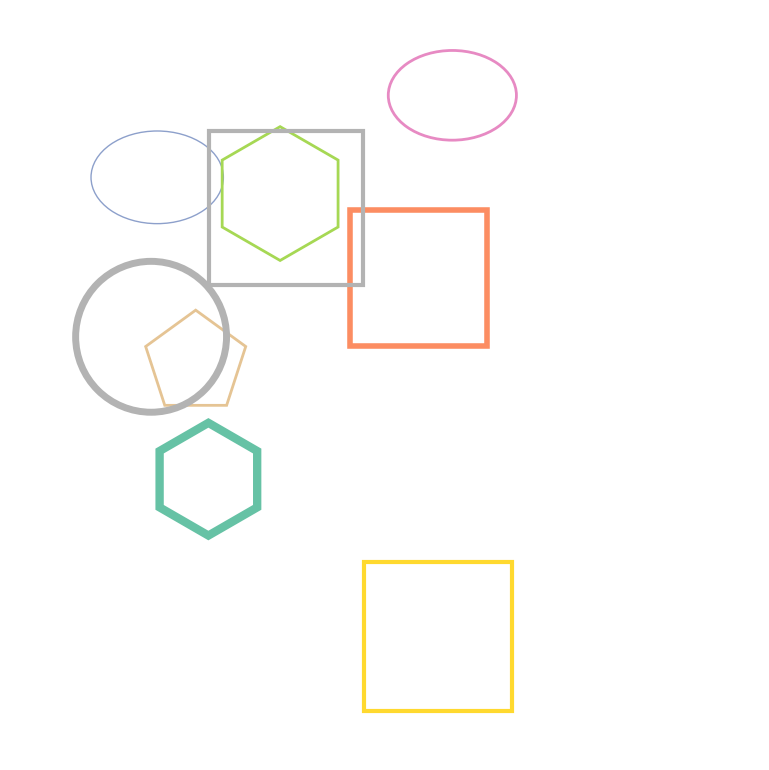[{"shape": "hexagon", "thickness": 3, "radius": 0.37, "center": [0.271, 0.378]}, {"shape": "square", "thickness": 2, "radius": 0.44, "center": [0.544, 0.639]}, {"shape": "oval", "thickness": 0.5, "radius": 0.43, "center": [0.204, 0.77]}, {"shape": "oval", "thickness": 1, "radius": 0.42, "center": [0.587, 0.876]}, {"shape": "hexagon", "thickness": 1, "radius": 0.43, "center": [0.364, 0.749]}, {"shape": "square", "thickness": 1.5, "radius": 0.48, "center": [0.569, 0.174]}, {"shape": "pentagon", "thickness": 1, "radius": 0.34, "center": [0.254, 0.529]}, {"shape": "square", "thickness": 1.5, "radius": 0.5, "center": [0.372, 0.73]}, {"shape": "circle", "thickness": 2.5, "radius": 0.49, "center": [0.196, 0.563]}]